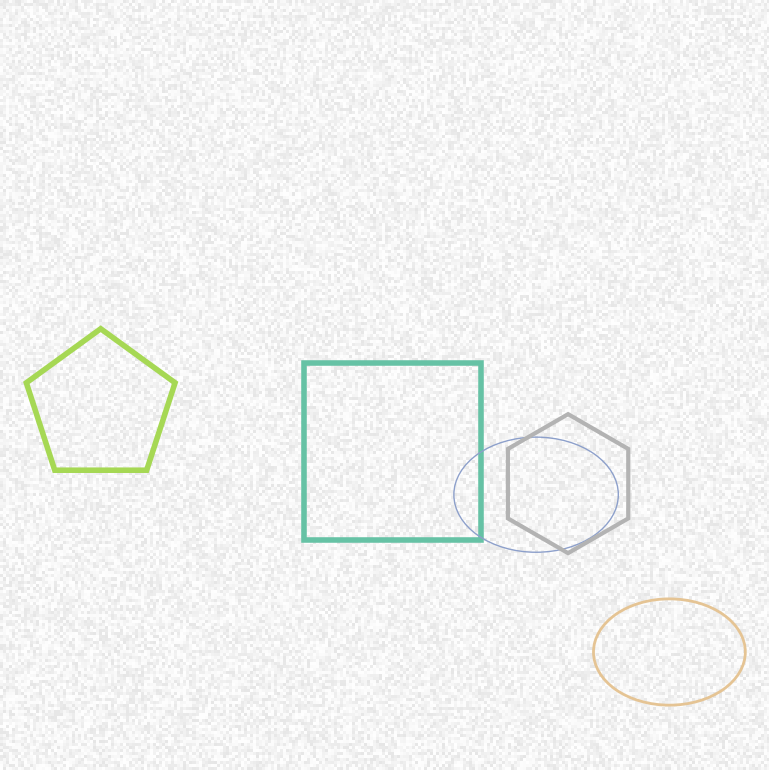[{"shape": "square", "thickness": 2, "radius": 0.57, "center": [0.509, 0.414]}, {"shape": "oval", "thickness": 0.5, "radius": 0.53, "center": [0.696, 0.358]}, {"shape": "pentagon", "thickness": 2, "radius": 0.51, "center": [0.131, 0.471]}, {"shape": "oval", "thickness": 1, "radius": 0.49, "center": [0.869, 0.153]}, {"shape": "hexagon", "thickness": 1.5, "radius": 0.45, "center": [0.738, 0.372]}]